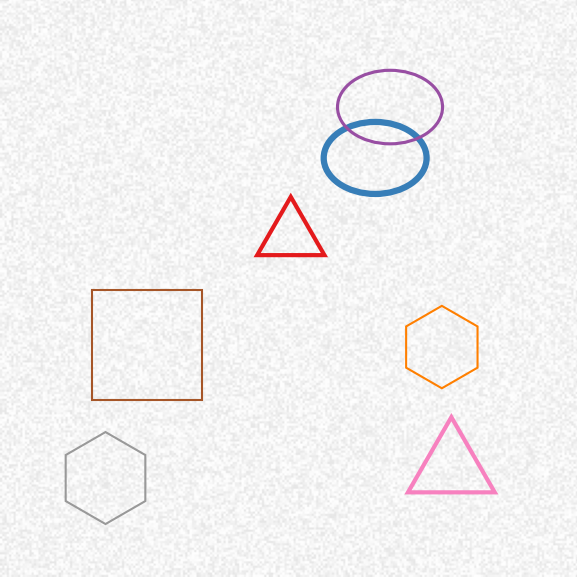[{"shape": "triangle", "thickness": 2, "radius": 0.34, "center": [0.504, 0.591]}, {"shape": "oval", "thickness": 3, "radius": 0.45, "center": [0.65, 0.726]}, {"shape": "oval", "thickness": 1.5, "radius": 0.45, "center": [0.675, 0.814]}, {"shape": "hexagon", "thickness": 1, "radius": 0.36, "center": [0.765, 0.398]}, {"shape": "square", "thickness": 1, "radius": 0.48, "center": [0.254, 0.402]}, {"shape": "triangle", "thickness": 2, "radius": 0.43, "center": [0.782, 0.19]}, {"shape": "hexagon", "thickness": 1, "radius": 0.4, "center": [0.183, 0.171]}]